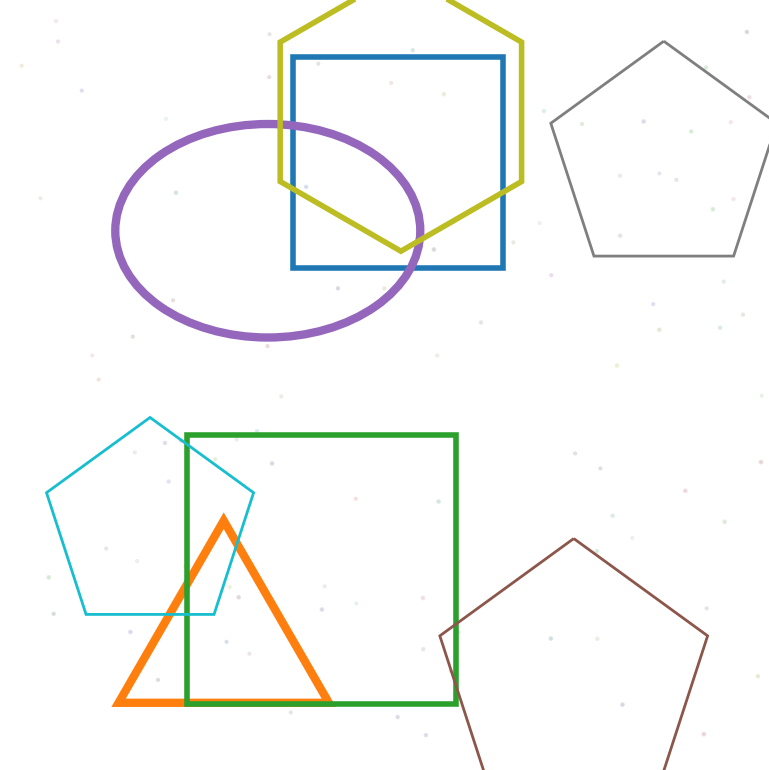[{"shape": "square", "thickness": 2, "radius": 0.68, "center": [0.517, 0.789]}, {"shape": "triangle", "thickness": 3, "radius": 0.79, "center": [0.291, 0.166]}, {"shape": "square", "thickness": 2, "radius": 0.87, "center": [0.417, 0.261]}, {"shape": "oval", "thickness": 3, "radius": 0.99, "center": [0.348, 0.7]}, {"shape": "pentagon", "thickness": 1, "radius": 0.91, "center": [0.745, 0.118]}, {"shape": "pentagon", "thickness": 1, "radius": 0.77, "center": [0.862, 0.792]}, {"shape": "hexagon", "thickness": 2, "radius": 0.91, "center": [0.521, 0.855]}, {"shape": "pentagon", "thickness": 1, "radius": 0.71, "center": [0.195, 0.316]}]